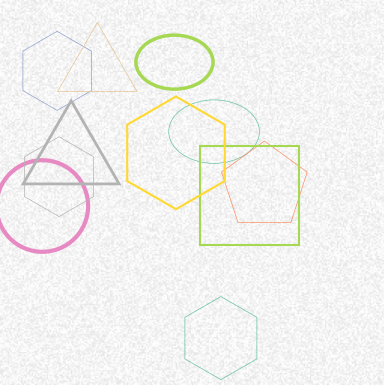[{"shape": "hexagon", "thickness": 0.5, "radius": 0.54, "center": [0.574, 0.122]}, {"shape": "oval", "thickness": 0.5, "radius": 0.59, "center": [0.556, 0.658]}, {"shape": "pentagon", "thickness": 0.5, "radius": 0.58, "center": [0.687, 0.517]}, {"shape": "hexagon", "thickness": 0.5, "radius": 0.51, "center": [0.148, 0.816]}, {"shape": "circle", "thickness": 3, "radius": 0.59, "center": [0.11, 0.465]}, {"shape": "square", "thickness": 1.5, "radius": 0.65, "center": [0.648, 0.492]}, {"shape": "oval", "thickness": 2.5, "radius": 0.5, "center": [0.453, 0.839]}, {"shape": "hexagon", "thickness": 1.5, "radius": 0.73, "center": [0.457, 0.603]}, {"shape": "triangle", "thickness": 0.5, "radius": 0.6, "center": [0.253, 0.822]}, {"shape": "hexagon", "thickness": 0.5, "radius": 0.52, "center": [0.153, 0.541]}, {"shape": "triangle", "thickness": 2, "radius": 0.72, "center": [0.185, 0.594]}]